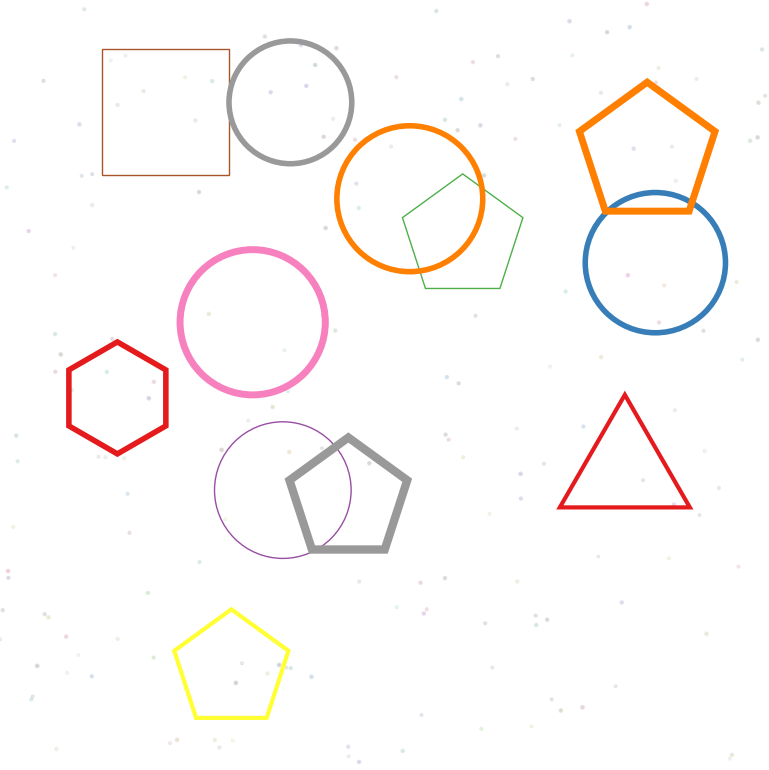[{"shape": "triangle", "thickness": 1.5, "radius": 0.49, "center": [0.811, 0.39]}, {"shape": "hexagon", "thickness": 2, "radius": 0.36, "center": [0.152, 0.483]}, {"shape": "circle", "thickness": 2, "radius": 0.46, "center": [0.851, 0.659]}, {"shape": "pentagon", "thickness": 0.5, "radius": 0.41, "center": [0.601, 0.692]}, {"shape": "circle", "thickness": 0.5, "radius": 0.44, "center": [0.367, 0.363]}, {"shape": "pentagon", "thickness": 2.5, "radius": 0.46, "center": [0.841, 0.801]}, {"shape": "circle", "thickness": 2, "radius": 0.47, "center": [0.532, 0.742]}, {"shape": "pentagon", "thickness": 1.5, "radius": 0.39, "center": [0.3, 0.131]}, {"shape": "square", "thickness": 0.5, "radius": 0.41, "center": [0.215, 0.855]}, {"shape": "circle", "thickness": 2.5, "radius": 0.47, "center": [0.328, 0.581]}, {"shape": "circle", "thickness": 2, "radius": 0.4, "center": [0.377, 0.867]}, {"shape": "pentagon", "thickness": 3, "radius": 0.4, "center": [0.452, 0.351]}]